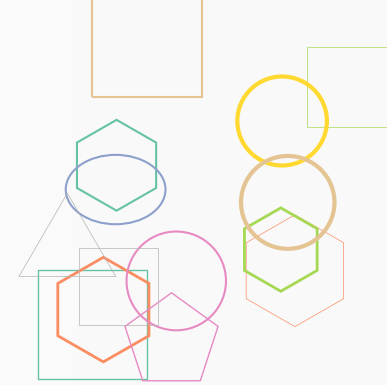[{"shape": "square", "thickness": 1, "radius": 0.7, "center": [0.239, 0.157]}, {"shape": "hexagon", "thickness": 1.5, "radius": 0.59, "center": [0.301, 0.571]}, {"shape": "hexagon", "thickness": 0.5, "radius": 0.73, "center": [0.761, 0.297]}, {"shape": "hexagon", "thickness": 2, "radius": 0.68, "center": [0.267, 0.196]}, {"shape": "oval", "thickness": 1.5, "radius": 0.64, "center": [0.298, 0.508]}, {"shape": "pentagon", "thickness": 1, "radius": 0.63, "center": [0.443, 0.113]}, {"shape": "circle", "thickness": 1.5, "radius": 0.64, "center": [0.455, 0.27]}, {"shape": "hexagon", "thickness": 2, "radius": 0.54, "center": [0.725, 0.352]}, {"shape": "square", "thickness": 0.5, "radius": 0.52, "center": [0.896, 0.773]}, {"shape": "circle", "thickness": 3, "radius": 0.58, "center": [0.728, 0.686]}, {"shape": "circle", "thickness": 3, "radius": 0.6, "center": [0.743, 0.474]}, {"shape": "square", "thickness": 1.5, "radius": 0.71, "center": [0.379, 0.89]}, {"shape": "triangle", "thickness": 0.5, "radius": 0.72, "center": [0.174, 0.354]}, {"shape": "square", "thickness": 0.5, "radius": 0.5, "center": [0.306, 0.256]}]